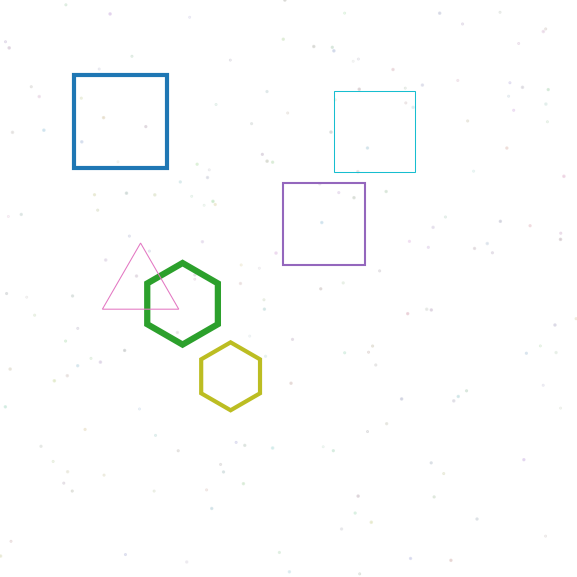[{"shape": "square", "thickness": 2, "radius": 0.4, "center": [0.208, 0.789]}, {"shape": "hexagon", "thickness": 3, "radius": 0.35, "center": [0.316, 0.473]}, {"shape": "square", "thickness": 1, "radius": 0.36, "center": [0.56, 0.611]}, {"shape": "triangle", "thickness": 0.5, "radius": 0.38, "center": [0.243, 0.502]}, {"shape": "hexagon", "thickness": 2, "radius": 0.29, "center": [0.399, 0.348]}, {"shape": "square", "thickness": 0.5, "radius": 0.35, "center": [0.649, 0.771]}]